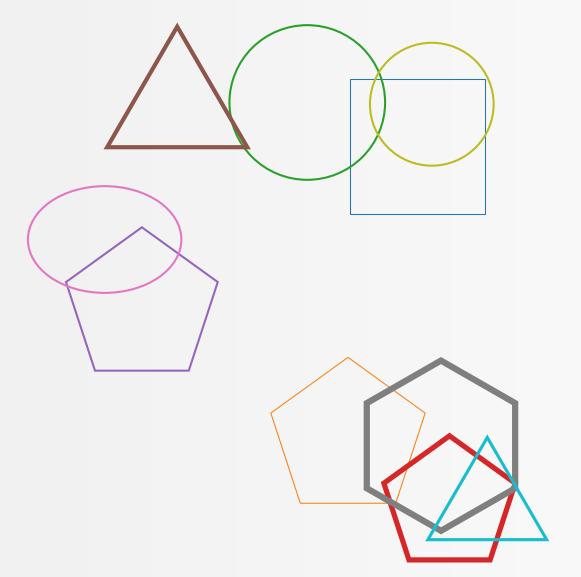[{"shape": "square", "thickness": 0.5, "radius": 0.58, "center": [0.718, 0.745]}, {"shape": "pentagon", "thickness": 0.5, "radius": 0.7, "center": [0.599, 0.241]}, {"shape": "circle", "thickness": 1, "radius": 0.67, "center": [0.529, 0.822]}, {"shape": "pentagon", "thickness": 2.5, "radius": 0.59, "center": [0.773, 0.126]}, {"shape": "pentagon", "thickness": 1, "radius": 0.69, "center": [0.244, 0.468]}, {"shape": "triangle", "thickness": 2, "radius": 0.7, "center": [0.305, 0.814]}, {"shape": "oval", "thickness": 1, "radius": 0.66, "center": [0.18, 0.584]}, {"shape": "hexagon", "thickness": 3, "radius": 0.74, "center": [0.759, 0.227]}, {"shape": "circle", "thickness": 1, "radius": 0.53, "center": [0.743, 0.819]}, {"shape": "triangle", "thickness": 1.5, "radius": 0.59, "center": [0.838, 0.124]}]